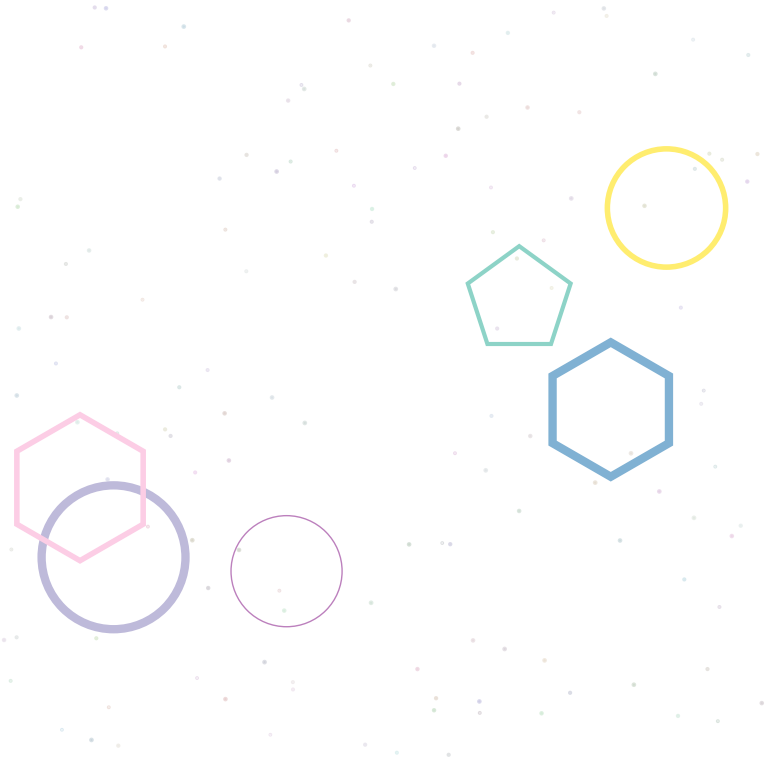[{"shape": "pentagon", "thickness": 1.5, "radius": 0.35, "center": [0.674, 0.61]}, {"shape": "circle", "thickness": 3, "radius": 0.47, "center": [0.147, 0.276]}, {"shape": "hexagon", "thickness": 3, "radius": 0.44, "center": [0.793, 0.468]}, {"shape": "hexagon", "thickness": 2, "radius": 0.47, "center": [0.104, 0.367]}, {"shape": "circle", "thickness": 0.5, "radius": 0.36, "center": [0.372, 0.258]}, {"shape": "circle", "thickness": 2, "radius": 0.38, "center": [0.866, 0.73]}]